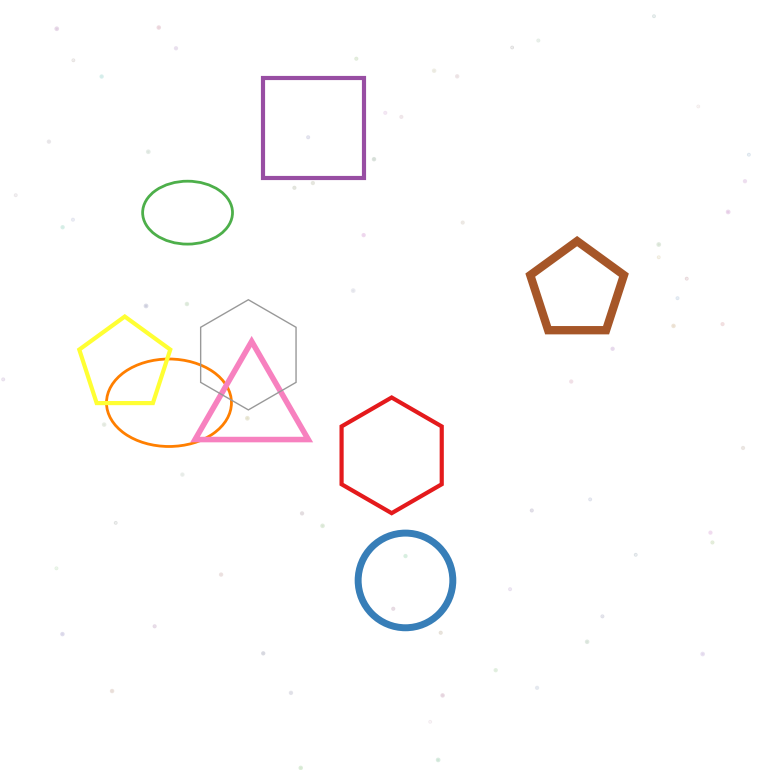[{"shape": "hexagon", "thickness": 1.5, "radius": 0.38, "center": [0.509, 0.409]}, {"shape": "circle", "thickness": 2.5, "radius": 0.31, "center": [0.527, 0.246]}, {"shape": "oval", "thickness": 1, "radius": 0.29, "center": [0.244, 0.724]}, {"shape": "square", "thickness": 1.5, "radius": 0.33, "center": [0.407, 0.834]}, {"shape": "oval", "thickness": 1, "radius": 0.41, "center": [0.219, 0.477]}, {"shape": "pentagon", "thickness": 1.5, "radius": 0.31, "center": [0.162, 0.527]}, {"shape": "pentagon", "thickness": 3, "radius": 0.32, "center": [0.749, 0.623]}, {"shape": "triangle", "thickness": 2, "radius": 0.42, "center": [0.327, 0.472]}, {"shape": "hexagon", "thickness": 0.5, "radius": 0.36, "center": [0.323, 0.539]}]